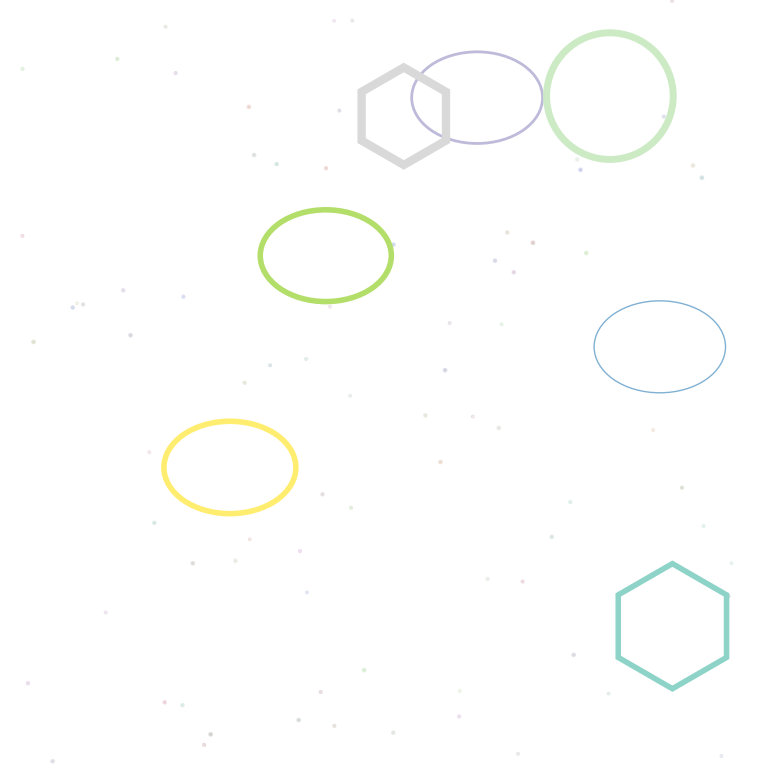[{"shape": "hexagon", "thickness": 2, "radius": 0.41, "center": [0.873, 0.187]}, {"shape": "oval", "thickness": 1, "radius": 0.42, "center": [0.62, 0.873]}, {"shape": "oval", "thickness": 0.5, "radius": 0.43, "center": [0.857, 0.55]}, {"shape": "oval", "thickness": 2, "radius": 0.43, "center": [0.423, 0.668]}, {"shape": "hexagon", "thickness": 3, "radius": 0.32, "center": [0.524, 0.849]}, {"shape": "circle", "thickness": 2.5, "radius": 0.41, "center": [0.792, 0.875]}, {"shape": "oval", "thickness": 2, "radius": 0.43, "center": [0.299, 0.393]}]